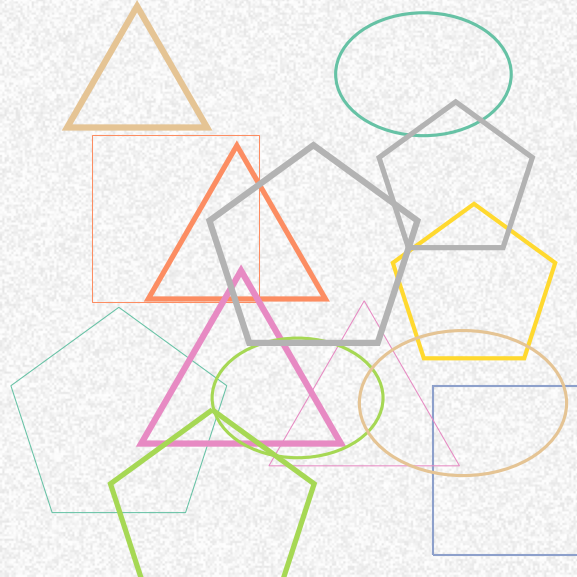[{"shape": "pentagon", "thickness": 0.5, "radius": 0.98, "center": [0.206, 0.27]}, {"shape": "oval", "thickness": 1.5, "radius": 0.76, "center": [0.733, 0.871]}, {"shape": "triangle", "thickness": 2.5, "radius": 0.89, "center": [0.41, 0.57]}, {"shape": "square", "thickness": 0.5, "radius": 0.72, "center": [0.303, 0.62]}, {"shape": "square", "thickness": 1, "radius": 0.73, "center": [0.895, 0.185]}, {"shape": "triangle", "thickness": 3, "radius": 1.0, "center": [0.417, 0.331]}, {"shape": "triangle", "thickness": 0.5, "radius": 0.95, "center": [0.631, 0.288]}, {"shape": "oval", "thickness": 1.5, "radius": 0.74, "center": [0.515, 0.31]}, {"shape": "pentagon", "thickness": 2.5, "radius": 0.93, "center": [0.368, 0.104]}, {"shape": "pentagon", "thickness": 2, "radius": 0.74, "center": [0.821, 0.498]}, {"shape": "oval", "thickness": 1.5, "radius": 0.9, "center": [0.802, 0.301]}, {"shape": "triangle", "thickness": 3, "radius": 0.7, "center": [0.237, 0.848]}, {"shape": "pentagon", "thickness": 3, "radius": 0.95, "center": [0.543, 0.559]}, {"shape": "pentagon", "thickness": 2.5, "radius": 0.7, "center": [0.789, 0.683]}]